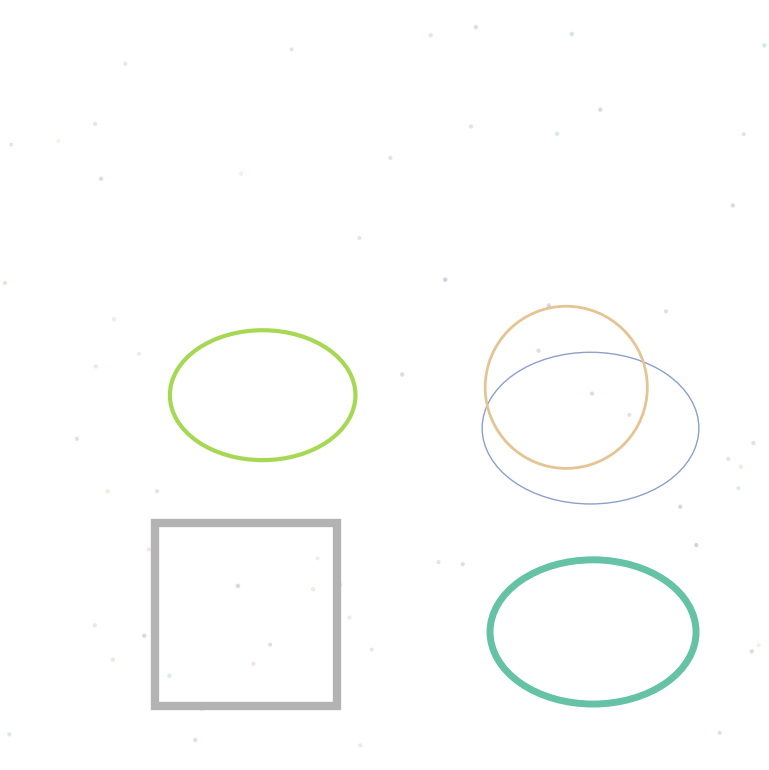[{"shape": "oval", "thickness": 2.5, "radius": 0.67, "center": [0.77, 0.179]}, {"shape": "oval", "thickness": 0.5, "radius": 0.7, "center": [0.767, 0.444]}, {"shape": "oval", "thickness": 1.5, "radius": 0.6, "center": [0.341, 0.487]}, {"shape": "circle", "thickness": 1, "radius": 0.53, "center": [0.735, 0.497]}, {"shape": "square", "thickness": 3, "radius": 0.59, "center": [0.319, 0.202]}]